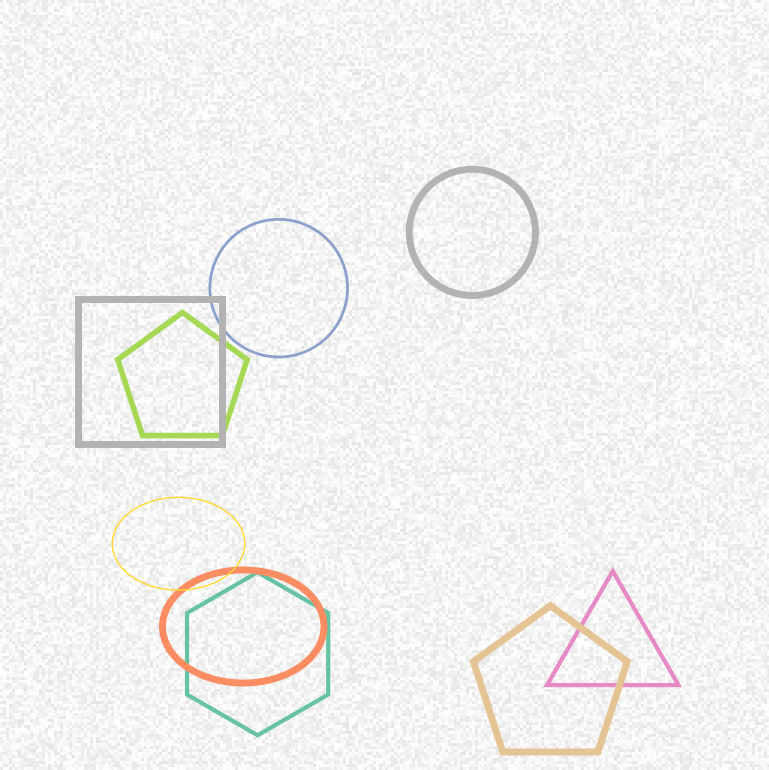[{"shape": "hexagon", "thickness": 1.5, "radius": 0.53, "center": [0.335, 0.151]}, {"shape": "oval", "thickness": 2.5, "radius": 0.52, "center": [0.316, 0.186]}, {"shape": "circle", "thickness": 1, "radius": 0.45, "center": [0.362, 0.626]}, {"shape": "triangle", "thickness": 1.5, "radius": 0.49, "center": [0.796, 0.16]}, {"shape": "pentagon", "thickness": 2, "radius": 0.44, "center": [0.237, 0.506]}, {"shape": "oval", "thickness": 0.5, "radius": 0.43, "center": [0.232, 0.294]}, {"shape": "pentagon", "thickness": 2.5, "radius": 0.53, "center": [0.715, 0.108]}, {"shape": "square", "thickness": 2.5, "radius": 0.47, "center": [0.195, 0.518]}, {"shape": "circle", "thickness": 2.5, "radius": 0.41, "center": [0.613, 0.698]}]